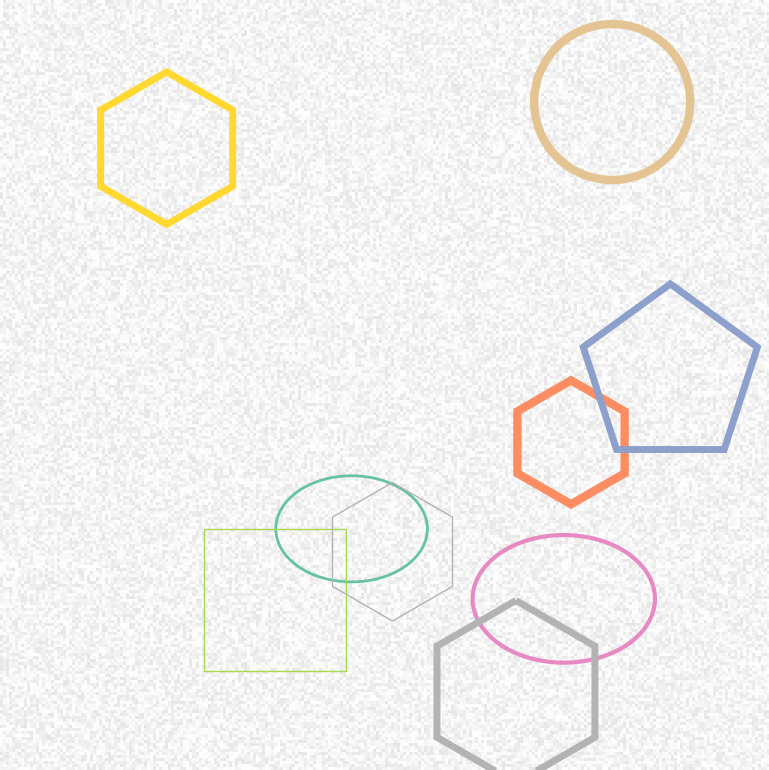[{"shape": "oval", "thickness": 1, "radius": 0.49, "center": [0.457, 0.313]}, {"shape": "hexagon", "thickness": 3, "radius": 0.4, "center": [0.742, 0.426]}, {"shape": "pentagon", "thickness": 2.5, "radius": 0.59, "center": [0.871, 0.512]}, {"shape": "oval", "thickness": 1.5, "radius": 0.59, "center": [0.732, 0.222]}, {"shape": "square", "thickness": 0.5, "radius": 0.46, "center": [0.357, 0.221]}, {"shape": "hexagon", "thickness": 2.5, "radius": 0.49, "center": [0.216, 0.808]}, {"shape": "circle", "thickness": 3, "radius": 0.51, "center": [0.795, 0.868]}, {"shape": "hexagon", "thickness": 0.5, "radius": 0.45, "center": [0.51, 0.283]}, {"shape": "hexagon", "thickness": 2.5, "radius": 0.59, "center": [0.67, 0.102]}]